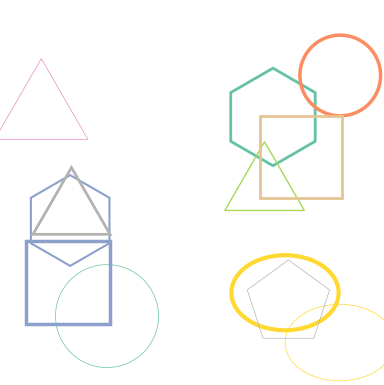[{"shape": "hexagon", "thickness": 2, "radius": 0.63, "center": [0.709, 0.696]}, {"shape": "circle", "thickness": 0.5, "radius": 0.67, "center": [0.278, 0.179]}, {"shape": "circle", "thickness": 2.5, "radius": 0.52, "center": [0.884, 0.804]}, {"shape": "square", "thickness": 2.5, "radius": 0.54, "center": [0.176, 0.266]}, {"shape": "hexagon", "thickness": 1.5, "radius": 0.59, "center": [0.182, 0.427]}, {"shape": "triangle", "thickness": 0.5, "radius": 0.7, "center": [0.107, 0.708]}, {"shape": "triangle", "thickness": 1, "radius": 0.6, "center": [0.687, 0.513]}, {"shape": "oval", "thickness": 3, "radius": 0.7, "center": [0.74, 0.24]}, {"shape": "oval", "thickness": 0.5, "radius": 0.71, "center": [0.882, 0.11]}, {"shape": "square", "thickness": 2, "radius": 0.53, "center": [0.781, 0.591]}, {"shape": "triangle", "thickness": 2, "radius": 0.58, "center": [0.186, 0.449]}, {"shape": "pentagon", "thickness": 0.5, "radius": 0.56, "center": [0.749, 0.212]}]